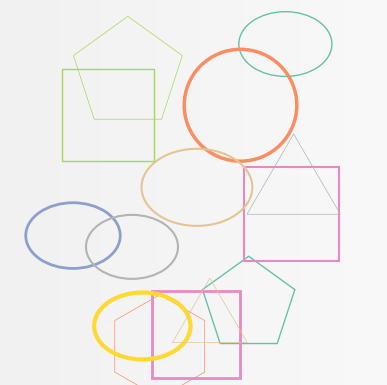[{"shape": "oval", "thickness": 1, "radius": 0.6, "center": [0.736, 0.886]}, {"shape": "pentagon", "thickness": 1, "radius": 0.63, "center": [0.642, 0.209]}, {"shape": "circle", "thickness": 2.5, "radius": 0.73, "center": [0.621, 0.727]}, {"shape": "hexagon", "thickness": 0.5, "radius": 0.67, "center": [0.412, 0.1]}, {"shape": "oval", "thickness": 2, "radius": 0.61, "center": [0.188, 0.388]}, {"shape": "square", "thickness": 2, "radius": 0.57, "center": [0.505, 0.132]}, {"shape": "square", "thickness": 1.5, "radius": 0.61, "center": [0.752, 0.445]}, {"shape": "square", "thickness": 1, "radius": 0.6, "center": [0.278, 0.701]}, {"shape": "pentagon", "thickness": 0.5, "radius": 0.74, "center": [0.33, 0.81]}, {"shape": "oval", "thickness": 3, "radius": 0.62, "center": [0.367, 0.153]}, {"shape": "triangle", "thickness": 0.5, "radius": 0.56, "center": [0.542, 0.166]}, {"shape": "oval", "thickness": 1.5, "radius": 0.72, "center": [0.508, 0.513]}, {"shape": "oval", "thickness": 1.5, "radius": 0.59, "center": [0.341, 0.359]}, {"shape": "triangle", "thickness": 0.5, "radius": 0.7, "center": [0.758, 0.513]}]